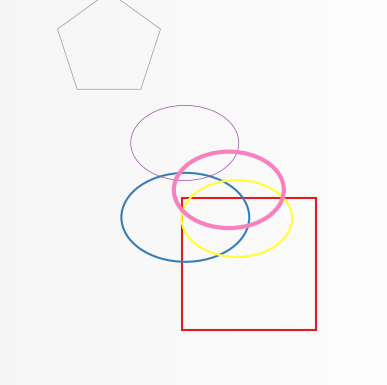[{"shape": "square", "thickness": 1.5, "radius": 0.86, "center": [0.642, 0.315]}, {"shape": "oval", "thickness": 1.5, "radius": 0.83, "center": [0.478, 0.436]}, {"shape": "oval", "thickness": 0.5, "radius": 0.7, "center": [0.477, 0.629]}, {"shape": "oval", "thickness": 1.5, "radius": 0.71, "center": [0.611, 0.432]}, {"shape": "oval", "thickness": 3, "radius": 0.71, "center": [0.591, 0.507]}, {"shape": "pentagon", "thickness": 0.5, "radius": 0.7, "center": [0.281, 0.881]}]